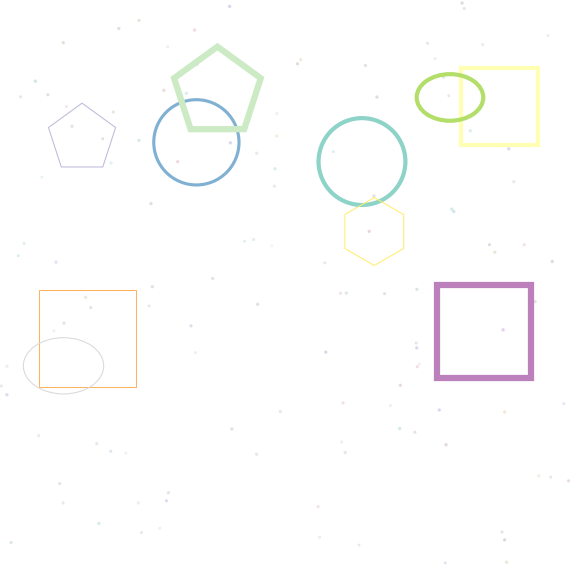[{"shape": "circle", "thickness": 2, "radius": 0.38, "center": [0.627, 0.719]}, {"shape": "square", "thickness": 2, "radius": 0.33, "center": [0.865, 0.814]}, {"shape": "pentagon", "thickness": 0.5, "radius": 0.31, "center": [0.142, 0.759]}, {"shape": "circle", "thickness": 1.5, "radius": 0.37, "center": [0.34, 0.753]}, {"shape": "square", "thickness": 0.5, "radius": 0.42, "center": [0.151, 0.413]}, {"shape": "oval", "thickness": 2, "radius": 0.29, "center": [0.779, 0.83]}, {"shape": "oval", "thickness": 0.5, "radius": 0.35, "center": [0.11, 0.366]}, {"shape": "square", "thickness": 3, "radius": 0.4, "center": [0.838, 0.425]}, {"shape": "pentagon", "thickness": 3, "radius": 0.39, "center": [0.376, 0.839]}, {"shape": "hexagon", "thickness": 0.5, "radius": 0.29, "center": [0.648, 0.598]}]